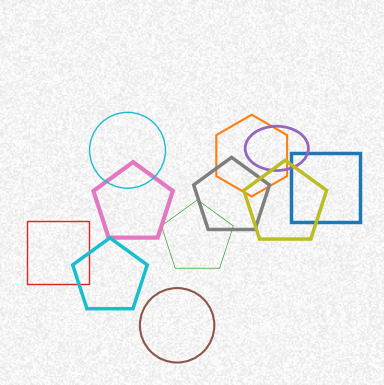[{"shape": "square", "thickness": 2.5, "radius": 0.45, "center": [0.845, 0.513]}, {"shape": "hexagon", "thickness": 1.5, "radius": 0.53, "center": [0.654, 0.596]}, {"shape": "pentagon", "thickness": 0.5, "radius": 0.49, "center": [0.513, 0.383]}, {"shape": "square", "thickness": 1, "radius": 0.41, "center": [0.151, 0.344]}, {"shape": "oval", "thickness": 2, "radius": 0.41, "center": [0.719, 0.615]}, {"shape": "circle", "thickness": 1.5, "radius": 0.48, "center": [0.46, 0.155]}, {"shape": "pentagon", "thickness": 3, "radius": 0.54, "center": [0.346, 0.471]}, {"shape": "pentagon", "thickness": 2.5, "radius": 0.52, "center": [0.602, 0.488]}, {"shape": "pentagon", "thickness": 2.5, "radius": 0.57, "center": [0.741, 0.471]}, {"shape": "pentagon", "thickness": 2.5, "radius": 0.51, "center": [0.286, 0.28]}, {"shape": "circle", "thickness": 1, "radius": 0.49, "center": [0.331, 0.61]}]